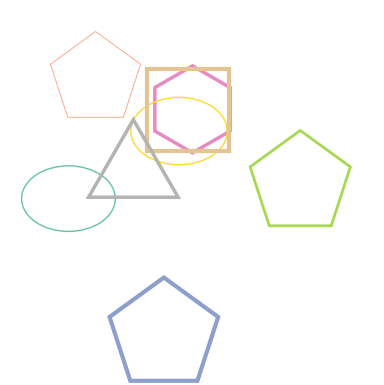[{"shape": "oval", "thickness": 1, "radius": 0.61, "center": [0.178, 0.484]}, {"shape": "pentagon", "thickness": 0.5, "radius": 0.62, "center": [0.248, 0.795]}, {"shape": "pentagon", "thickness": 3, "radius": 0.74, "center": [0.426, 0.131]}, {"shape": "hexagon", "thickness": 2.5, "radius": 0.56, "center": [0.5, 0.716]}, {"shape": "pentagon", "thickness": 2, "radius": 0.68, "center": [0.78, 0.524]}, {"shape": "oval", "thickness": 1, "radius": 0.63, "center": [0.465, 0.66]}, {"shape": "square", "thickness": 3, "radius": 0.53, "center": [0.489, 0.714]}, {"shape": "triangle", "thickness": 2.5, "radius": 0.67, "center": [0.346, 0.555]}]